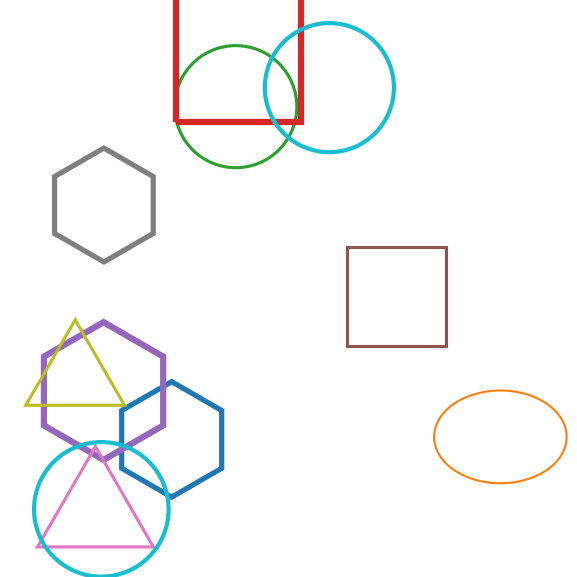[{"shape": "hexagon", "thickness": 2.5, "radius": 0.5, "center": [0.297, 0.238]}, {"shape": "oval", "thickness": 1, "radius": 0.57, "center": [0.866, 0.243]}, {"shape": "circle", "thickness": 1.5, "radius": 0.53, "center": [0.408, 0.814]}, {"shape": "square", "thickness": 3, "radius": 0.54, "center": [0.413, 0.897]}, {"shape": "hexagon", "thickness": 3, "radius": 0.6, "center": [0.179, 0.322]}, {"shape": "square", "thickness": 1.5, "radius": 0.43, "center": [0.687, 0.485]}, {"shape": "triangle", "thickness": 1.5, "radius": 0.58, "center": [0.165, 0.11]}, {"shape": "hexagon", "thickness": 2.5, "radius": 0.49, "center": [0.18, 0.644]}, {"shape": "triangle", "thickness": 1.5, "radius": 0.49, "center": [0.13, 0.347]}, {"shape": "circle", "thickness": 2, "radius": 0.58, "center": [0.175, 0.117]}, {"shape": "circle", "thickness": 2, "radius": 0.56, "center": [0.57, 0.847]}]